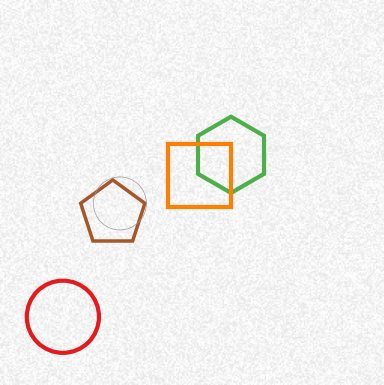[{"shape": "circle", "thickness": 3, "radius": 0.47, "center": [0.163, 0.177]}, {"shape": "hexagon", "thickness": 3, "radius": 0.49, "center": [0.6, 0.598]}, {"shape": "square", "thickness": 3, "radius": 0.41, "center": [0.518, 0.543]}, {"shape": "pentagon", "thickness": 2.5, "radius": 0.44, "center": [0.293, 0.445]}, {"shape": "circle", "thickness": 0.5, "radius": 0.34, "center": [0.311, 0.472]}]